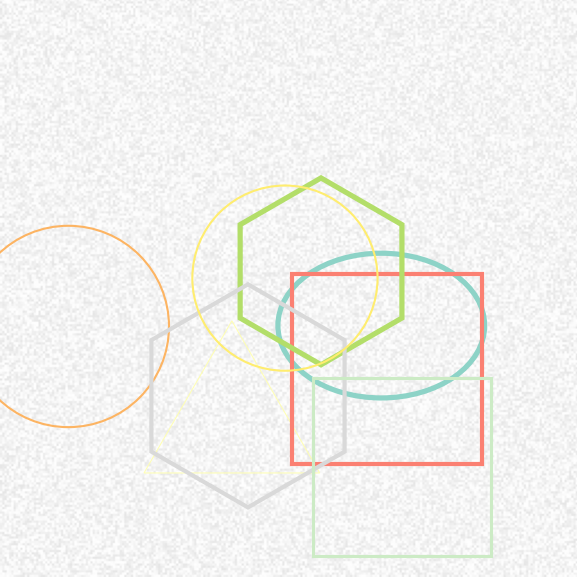[{"shape": "oval", "thickness": 2.5, "radius": 0.89, "center": [0.66, 0.435]}, {"shape": "triangle", "thickness": 0.5, "radius": 0.88, "center": [0.401, 0.268]}, {"shape": "square", "thickness": 2, "radius": 0.82, "center": [0.67, 0.361]}, {"shape": "circle", "thickness": 1, "radius": 0.87, "center": [0.118, 0.434]}, {"shape": "hexagon", "thickness": 2.5, "radius": 0.81, "center": [0.556, 0.529]}, {"shape": "hexagon", "thickness": 2, "radius": 0.97, "center": [0.429, 0.314]}, {"shape": "square", "thickness": 1.5, "radius": 0.77, "center": [0.696, 0.19]}, {"shape": "circle", "thickness": 1, "radius": 0.8, "center": [0.493, 0.518]}]